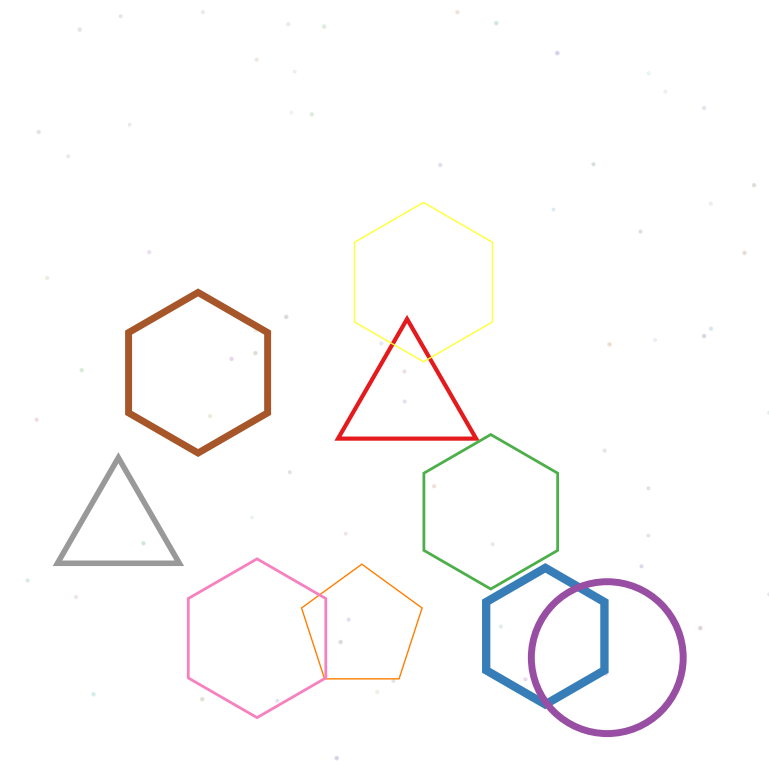[{"shape": "triangle", "thickness": 1.5, "radius": 0.52, "center": [0.529, 0.482]}, {"shape": "hexagon", "thickness": 3, "radius": 0.44, "center": [0.708, 0.174]}, {"shape": "hexagon", "thickness": 1, "radius": 0.5, "center": [0.637, 0.335]}, {"shape": "circle", "thickness": 2.5, "radius": 0.49, "center": [0.789, 0.146]}, {"shape": "pentagon", "thickness": 0.5, "radius": 0.41, "center": [0.47, 0.185]}, {"shape": "hexagon", "thickness": 0.5, "radius": 0.52, "center": [0.55, 0.634]}, {"shape": "hexagon", "thickness": 2.5, "radius": 0.52, "center": [0.257, 0.516]}, {"shape": "hexagon", "thickness": 1, "radius": 0.52, "center": [0.334, 0.171]}, {"shape": "triangle", "thickness": 2, "radius": 0.46, "center": [0.154, 0.314]}]